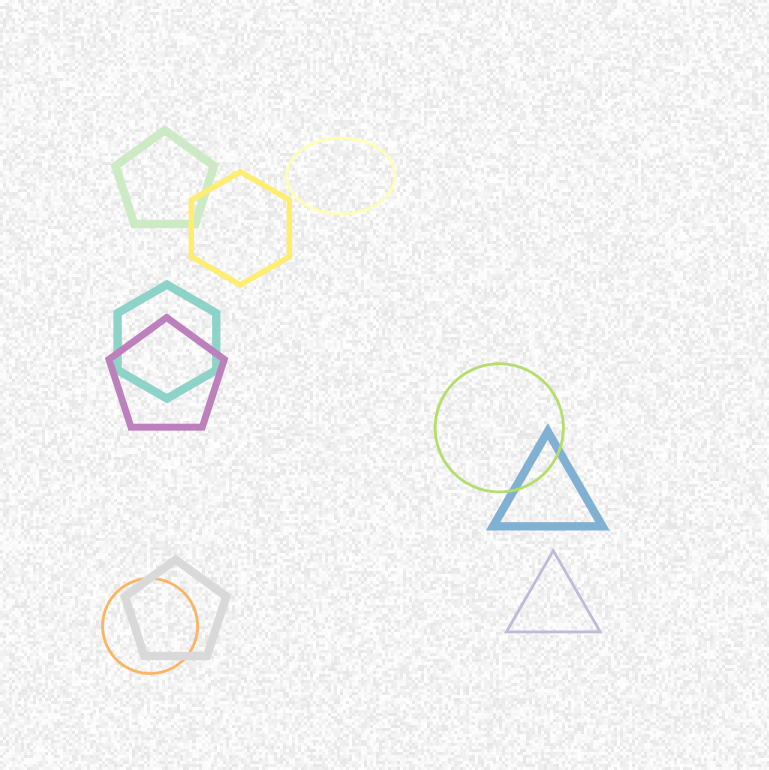[{"shape": "hexagon", "thickness": 3, "radius": 0.37, "center": [0.217, 0.556]}, {"shape": "oval", "thickness": 1, "radius": 0.35, "center": [0.443, 0.771]}, {"shape": "triangle", "thickness": 1, "radius": 0.35, "center": [0.719, 0.215]}, {"shape": "triangle", "thickness": 3, "radius": 0.41, "center": [0.711, 0.357]}, {"shape": "circle", "thickness": 1, "radius": 0.31, "center": [0.195, 0.187]}, {"shape": "circle", "thickness": 1, "radius": 0.42, "center": [0.648, 0.444]}, {"shape": "pentagon", "thickness": 3, "radius": 0.35, "center": [0.228, 0.204]}, {"shape": "pentagon", "thickness": 2.5, "radius": 0.39, "center": [0.216, 0.509]}, {"shape": "pentagon", "thickness": 3, "radius": 0.34, "center": [0.214, 0.764]}, {"shape": "hexagon", "thickness": 2, "radius": 0.37, "center": [0.312, 0.703]}]